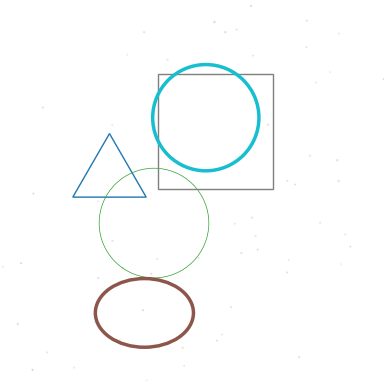[{"shape": "triangle", "thickness": 1, "radius": 0.55, "center": [0.284, 0.543]}, {"shape": "circle", "thickness": 0.5, "radius": 0.71, "center": [0.4, 0.421]}, {"shape": "oval", "thickness": 2.5, "radius": 0.64, "center": [0.375, 0.187]}, {"shape": "square", "thickness": 1, "radius": 0.75, "center": [0.559, 0.658]}, {"shape": "circle", "thickness": 2.5, "radius": 0.69, "center": [0.535, 0.694]}]